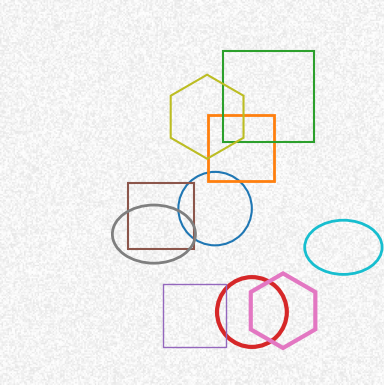[{"shape": "circle", "thickness": 1.5, "radius": 0.48, "center": [0.559, 0.458]}, {"shape": "square", "thickness": 2, "radius": 0.43, "center": [0.625, 0.615]}, {"shape": "square", "thickness": 1.5, "radius": 0.59, "center": [0.698, 0.749]}, {"shape": "circle", "thickness": 3, "radius": 0.45, "center": [0.654, 0.19]}, {"shape": "square", "thickness": 1, "radius": 0.41, "center": [0.505, 0.181]}, {"shape": "square", "thickness": 1.5, "radius": 0.43, "center": [0.417, 0.439]}, {"shape": "hexagon", "thickness": 3, "radius": 0.48, "center": [0.735, 0.193]}, {"shape": "oval", "thickness": 2, "radius": 0.54, "center": [0.4, 0.392]}, {"shape": "hexagon", "thickness": 1.5, "radius": 0.55, "center": [0.538, 0.697]}, {"shape": "oval", "thickness": 2, "radius": 0.5, "center": [0.892, 0.358]}]